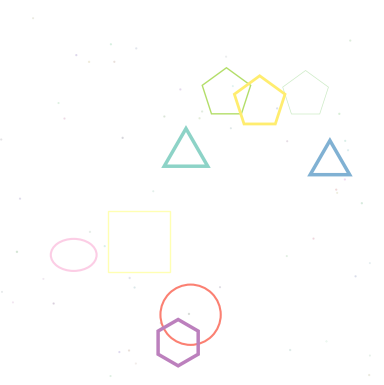[{"shape": "triangle", "thickness": 2.5, "radius": 0.33, "center": [0.483, 0.601]}, {"shape": "square", "thickness": 1, "radius": 0.4, "center": [0.36, 0.373]}, {"shape": "circle", "thickness": 1.5, "radius": 0.39, "center": [0.495, 0.183]}, {"shape": "triangle", "thickness": 2.5, "radius": 0.3, "center": [0.857, 0.576]}, {"shape": "pentagon", "thickness": 1, "radius": 0.33, "center": [0.588, 0.758]}, {"shape": "oval", "thickness": 1.5, "radius": 0.3, "center": [0.191, 0.338]}, {"shape": "hexagon", "thickness": 2.5, "radius": 0.3, "center": [0.463, 0.11]}, {"shape": "pentagon", "thickness": 0.5, "radius": 0.31, "center": [0.794, 0.754]}, {"shape": "pentagon", "thickness": 2, "radius": 0.35, "center": [0.674, 0.734]}]